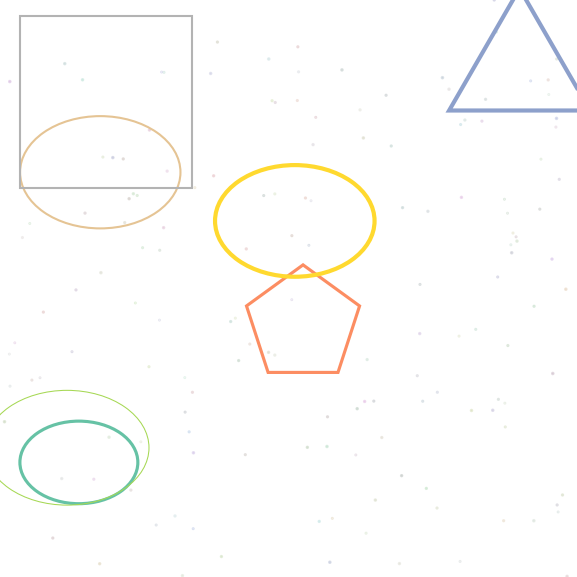[{"shape": "oval", "thickness": 1.5, "radius": 0.51, "center": [0.137, 0.198]}, {"shape": "pentagon", "thickness": 1.5, "radius": 0.51, "center": [0.525, 0.438]}, {"shape": "triangle", "thickness": 2, "radius": 0.7, "center": [0.9, 0.878]}, {"shape": "oval", "thickness": 0.5, "radius": 0.71, "center": [0.116, 0.224]}, {"shape": "oval", "thickness": 2, "radius": 0.69, "center": [0.51, 0.617]}, {"shape": "oval", "thickness": 1, "radius": 0.69, "center": [0.174, 0.701]}, {"shape": "square", "thickness": 1, "radius": 0.74, "center": [0.184, 0.822]}]